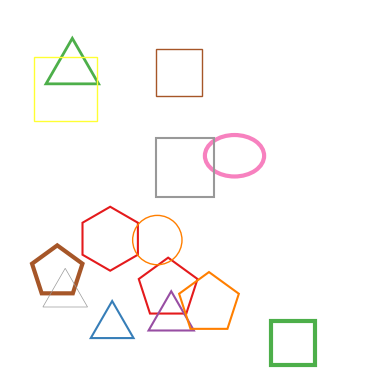[{"shape": "hexagon", "thickness": 1.5, "radius": 0.42, "center": [0.286, 0.38]}, {"shape": "pentagon", "thickness": 1.5, "radius": 0.4, "center": [0.437, 0.251]}, {"shape": "triangle", "thickness": 1.5, "radius": 0.32, "center": [0.291, 0.154]}, {"shape": "square", "thickness": 3, "radius": 0.29, "center": [0.761, 0.109]}, {"shape": "triangle", "thickness": 2, "radius": 0.39, "center": [0.188, 0.822]}, {"shape": "triangle", "thickness": 1.5, "radius": 0.34, "center": [0.445, 0.176]}, {"shape": "circle", "thickness": 1, "radius": 0.32, "center": [0.409, 0.376]}, {"shape": "pentagon", "thickness": 1.5, "radius": 0.41, "center": [0.543, 0.212]}, {"shape": "square", "thickness": 1, "radius": 0.41, "center": [0.17, 0.768]}, {"shape": "square", "thickness": 1, "radius": 0.3, "center": [0.465, 0.812]}, {"shape": "pentagon", "thickness": 3, "radius": 0.34, "center": [0.149, 0.294]}, {"shape": "oval", "thickness": 3, "radius": 0.38, "center": [0.609, 0.595]}, {"shape": "square", "thickness": 1.5, "radius": 0.38, "center": [0.48, 0.565]}, {"shape": "triangle", "thickness": 0.5, "radius": 0.33, "center": [0.169, 0.236]}]